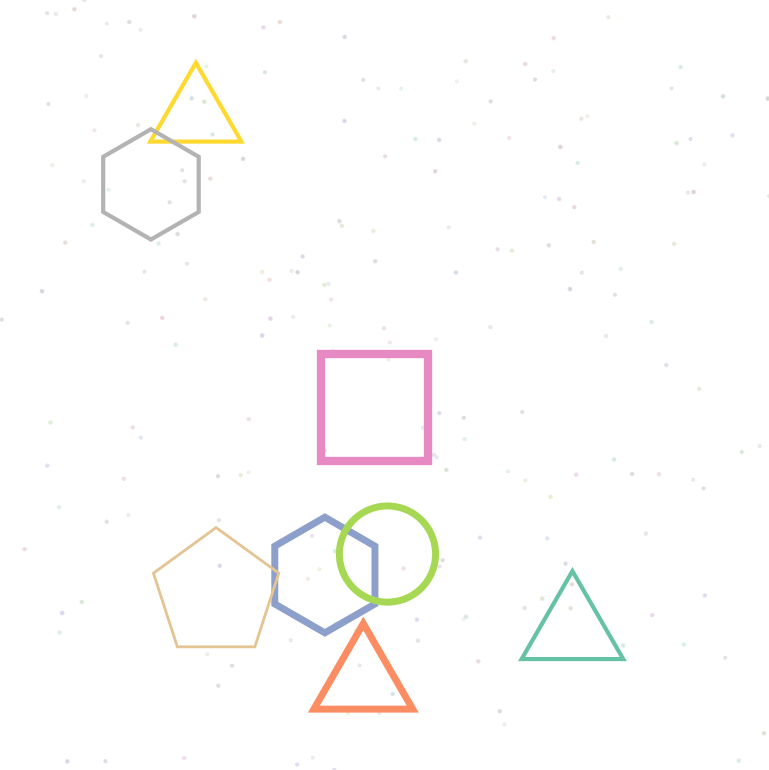[{"shape": "triangle", "thickness": 1.5, "radius": 0.38, "center": [0.743, 0.182]}, {"shape": "triangle", "thickness": 2.5, "radius": 0.37, "center": [0.472, 0.116]}, {"shape": "hexagon", "thickness": 2.5, "radius": 0.38, "center": [0.422, 0.253]}, {"shape": "square", "thickness": 3, "radius": 0.35, "center": [0.486, 0.471]}, {"shape": "circle", "thickness": 2.5, "radius": 0.31, "center": [0.503, 0.28]}, {"shape": "triangle", "thickness": 1.5, "radius": 0.34, "center": [0.254, 0.85]}, {"shape": "pentagon", "thickness": 1, "radius": 0.43, "center": [0.281, 0.229]}, {"shape": "hexagon", "thickness": 1.5, "radius": 0.36, "center": [0.196, 0.761]}]